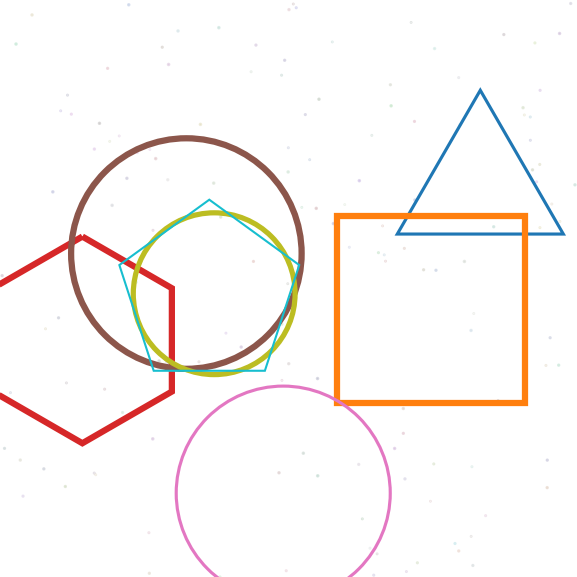[{"shape": "triangle", "thickness": 1.5, "radius": 0.83, "center": [0.832, 0.677]}, {"shape": "square", "thickness": 3, "radius": 0.81, "center": [0.747, 0.463]}, {"shape": "hexagon", "thickness": 3, "radius": 0.89, "center": [0.143, 0.411]}, {"shape": "circle", "thickness": 3, "radius": 1.0, "center": [0.323, 0.56]}, {"shape": "circle", "thickness": 1.5, "radius": 0.93, "center": [0.49, 0.145]}, {"shape": "circle", "thickness": 2.5, "radius": 0.7, "center": [0.371, 0.491]}, {"shape": "pentagon", "thickness": 1, "radius": 0.82, "center": [0.362, 0.49]}]